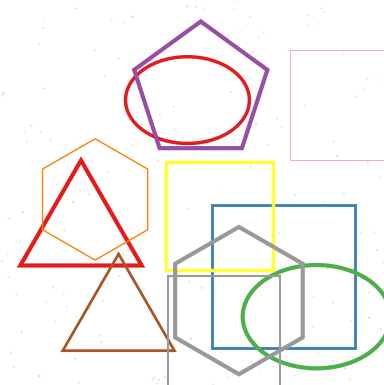[{"shape": "oval", "thickness": 2.5, "radius": 0.8, "center": [0.487, 0.74]}, {"shape": "triangle", "thickness": 3, "radius": 0.91, "center": [0.21, 0.401]}, {"shape": "square", "thickness": 2, "radius": 0.93, "center": [0.737, 0.282]}, {"shape": "oval", "thickness": 3, "radius": 0.96, "center": [0.822, 0.177]}, {"shape": "pentagon", "thickness": 3, "radius": 0.91, "center": [0.521, 0.762]}, {"shape": "hexagon", "thickness": 1, "radius": 0.79, "center": [0.247, 0.482]}, {"shape": "square", "thickness": 2.5, "radius": 0.7, "center": [0.571, 0.439]}, {"shape": "triangle", "thickness": 2, "radius": 0.84, "center": [0.308, 0.173]}, {"shape": "square", "thickness": 0.5, "radius": 0.71, "center": [0.896, 0.727]}, {"shape": "square", "thickness": 1.5, "radius": 0.73, "center": [0.582, 0.139]}, {"shape": "hexagon", "thickness": 3, "radius": 0.96, "center": [0.621, 0.219]}]